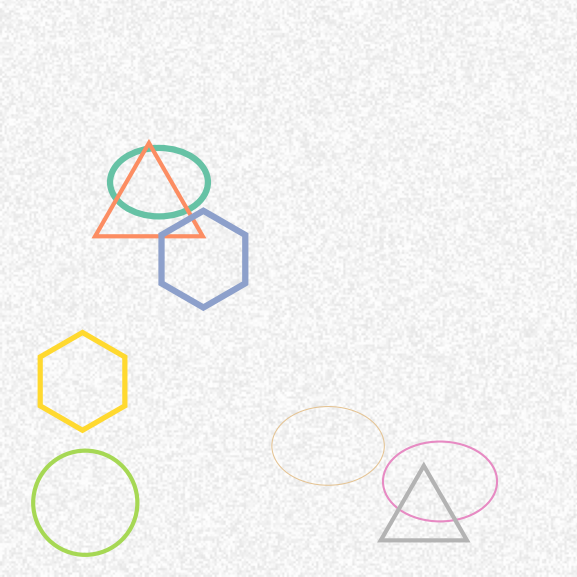[{"shape": "oval", "thickness": 3, "radius": 0.42, "center": [0.275, 0.684]}, {"shape": "triangle", "thickness": 2, "radius": 0.54, "center": [0.258, 0.644]}, {"shape": "hexagon", "thickness": 3, "radius": 0.42, "center": [0.352, 0.55]}, {"shape": "oval", "thickness": 1, "radius": 0.49, "center": [0.762, 0.165]}, {"shape": "circle", "thickness": 2, "radius": 0.45, "center": [0.148, 0.129]}, {"shape": "hexagon", "thickness": 2.5, "radius": 0.42, "center": [0.143, 0.339]}, {"shape": "oval", "thickness": 0.5, "radius": 0.49, "center": [0.568, 0.227]}, {"shape": "triangle", "thickness": 2, "radius": 0.43, "center": [0.734, 0.107]}]